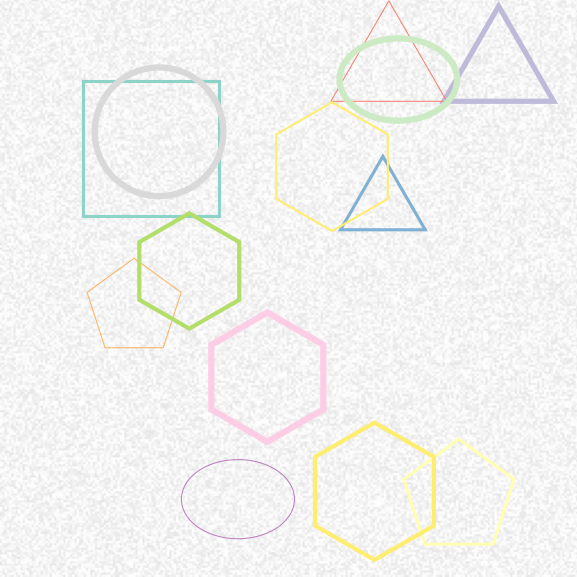[{"shape": "square", "thickness": 1.5, "radius": 0.59, "center": [0.262, 0.742]}, {"shape": "pentagon", "thickness": 1.5, "radius": 0.5, "center": [0.795, 0.138]}, {"shape": "triangle", "thickness": 2.5, "radius": 0.55, "center": [0.864, 0.879]}, {"shape": "triangle", "thickness": 0.5, "radius": 0.58, "center": [0.673, 0.882]}, {"shape": "triangle", "thickness": 1.5, "radius": 0.42, "center": [0.663, 0.644]}, {"shape": "pentagon", "thickness": 0.5, "radius": 0.43, "center": [0.232, 0.466]}, {"shape": "hexagon", "thickness": 2, "radius": 0.5, "center": [0.328, 0.53]}, {"shape": "hexagon", "thickness": 3, "radius": 0.56, "center": [0.463, 0.346]}, {"shape": "circle", "thickness": 3, "radius": 0.56, "center": [0.275, 0.771]}, {"shape": "oval", "thickness": 0.5, "radius": 0.49, "center": [0.412, 0.135]}, {"shape": "oval", "thickness": 3, "radius": 0.51, "center": [0.69, 0.861]}, {"shape": "hexagon", "thickness": 1, "radius": 0.56, "center": [0.575, 0.711]}, {"shape": "hexagon", "thickness": 2, "radius": 0.59, "center": [0.648, 0.148]}]